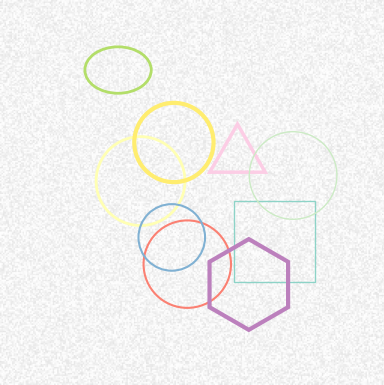[{"shape": "square", "thickness": 1, "radius": 0.52, "center": [0.713, 0.373]}, {"shape": "circle", "thickness": 2, "radius": 0.58, "center": [0.365, 0.53]}, {"shape": "circle", "thickness": 1.5, "radius": 0.57, "center": [0.486, 0.314]}, {"shape": "circle", "thickness": 1.5, "radius": 0.43, "center": [0.446, 0.383]}, {"shape": "oval", "thickness": 2, "radius": 0.43, "center": [0.307, 0.818]}, {"shape": "triangle", "thickness": 2.5, "radius": 0.42, "center": [0.617, 0.594]}, {"shape": "hexagon", "thickness": 3, "radius": 0.59, "center": [0.646, 0.261]}, {"shape": "circle", "thickness": 1, "radius": 0.57, "center": [0.761, 0.544]}, {"shape": "circle", "thickness": 3, "radius": 0.51, "center": [0.452, 0.63]}]